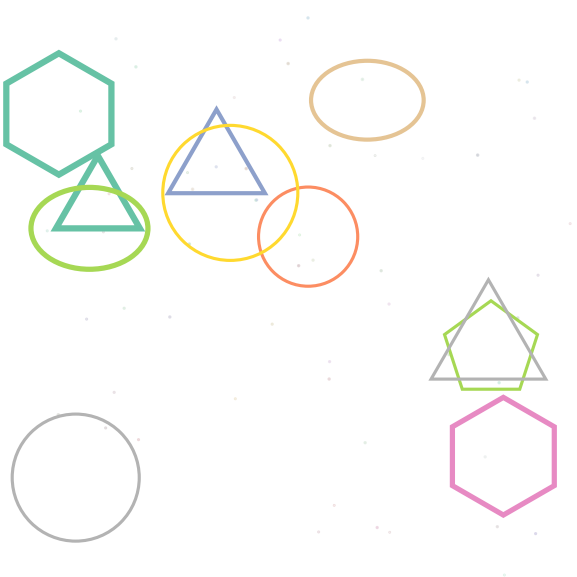[{"shape": "hexagon", "thickness": 3, "radius": 0.53, "center": [0.102, 0.802]}, {"shape": "triangle", "thickness": 3, "radius": 0.42, "center": [0.17, 0.646]}, {"shape": "circle", "thickness": 1.5, "radius": 0.43, "center": [0.534, 0.589]}, {"shape": "triangle", "thickness": 2, "radius": 0.48, "center": [0.375, 0.713]}, {"shape": "hexagon", "thickness": 2.5, "radius": 0.51, "center": [0.872, 0.209]}, {"shape": "oval", "thickness": 2.5, "radius": 0.51, "center": [0.155, 0.604]}, {"shape": "pentagon", "thickness": 1.5, "radius": 0.42, "center": [0.85, 0.394]}, {"shape": "circle", "thickness": 1.5, "radius": 0.58, "center": [0.399, 0.665]}, {"shape": "oval", "thickness": 2, "radius": 0.49, "center": [0.636, 0.826]}, {"shape": "circle", "thickness": 1.5, "radius": 0.55, "center": [0.131, 0.172]}, {"shape": "triangle", "thickness": 1.5, "radius": 0.57, "center": [0.846, 0.4]}]